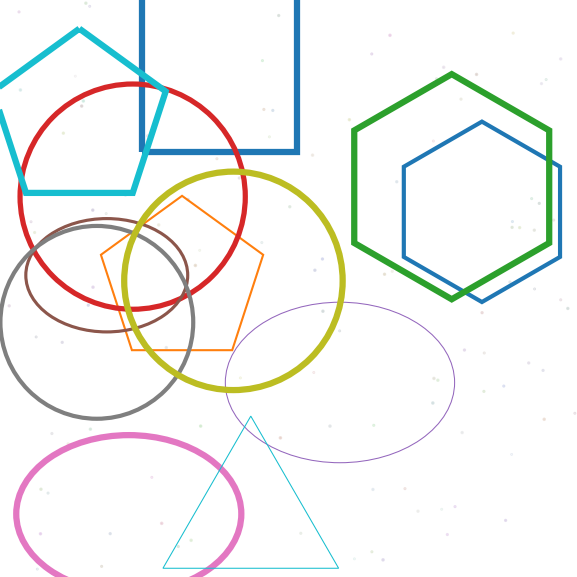[{"shape": "hexagon", "thickness": 2, "radius": 0.78, "center": [0.835, 0.632]}, {"shape": "square", "thickness": 3, "radius": 0.67, "center": [0.38, 0.87]}, {"shape": "pentagon", "thickness": 1, "radius": 0.74, "center": [0.315, 0.512]}, {"shape": "hexagon", "thickness": 3, "radius": 0.97, "center": [0.782, 0.676]}, {"shape": "circle", "thickness": 2.5, "radius": 0.98, "center": [0.23, 0.659]}, {"shape": "oval", "thickness": 0.5, "radius": 0.99, "center": [0.589, 0.337]}, {"shape": "oval", "thickness": 1.5, "radius": 0.7, "center": [0.185, 0.523]}, {"shape": "oval", "thickness": 3, "radius": 0.97, "center": [0.223, 0.109]}, {"shape": "circle", "thickness": 2, "radius": 0.83, "center": [0.168, 0.441]}, {"shape": "circle", "thickness": 3, "radius": 0.95, "center": [0.404, 0.513]}, {"shape": "triangle", "thickness": 0.5, "radius": 0.88, "center": [0.434, 0.103]}, {"shape": "pentagon", "thickness": 3, "radius": 0.79, "center": [0.137, 0.792]}]